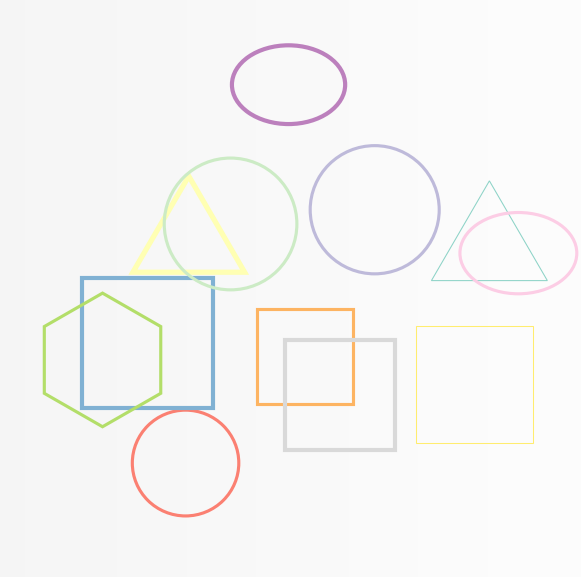[{"shape": "triangle", "thickness": 0.5, "radius": 0.58, "center": [0.842, 0.571]}, {"shape": "triangle", "thickness": 2.5, "radius": 0.55, "center": [0.325, 0.583]}, {"shape": "circle", "thickness": 1.5, "radius": 0.55, "center": [0.645, 0.636]}, {"shape": "circle", "thickness": 1.5, "radius": 0.46, "center": [0.319, 0.197]}, {"shape": "square", "thickness": 2, "radius": 0.56, "center": [0.254, 0.404]}, {"shape": "square", "thickness": 1.5, "radius": 0.41, "center": [0.525, 0.381]}, {"shape": "hexagon", "thickness": 1.5, "radius": 0.58, "center": [0.176, 0.376]}, {"shape": "oval", "thickness": 1.5, "radius": 0.5, "center": [0.892, 0.561]}, {"shape": "square", "thickness": 2, "radius": 0.48, "center": [0.585, 0.315]}, {"shape": "oval", "thickness": 2, "radius": 0.49, "center": [0.496, 0.852]}, {"shape": "circle", "thickness": 1.5, "radius": 0.57, "center": [0.397, 0.611]}, {"shape": "square", "thickness": 0.5, "radius": 0.5, "center": [0.817, 0.333]}]